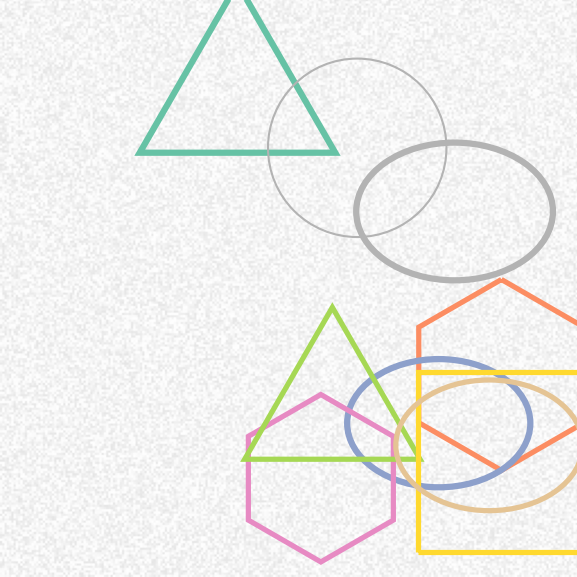[{"shape": "triangle", "thickness": 3, "radius": 0.98, "center": [0.411, 0.832]}, {"shape": "hexagon", "thickness": 2.5, "radius": 0.83, "center": [0.868, 0.35]}, {"shape": "oval", "thickness": 3, "radius": 0.79, "center": [0.76, 0.266]}, {"shape": "hexagon", "thickness": 2.5, "radius": 0.72, "center": [0.556, 0.171]}, {"shape": "triangle", "thickness": 2.5, "radius": 0.88, "center": [0.575, 0.292]}, {"shape": "square", "thickness": 2.5, "radius": 0.78, "center": [0.88, 0.199]}, {"shape": "oval", "thickness": 2.5, "radius": 0.81, "center": [0.847, 0.228]}, {"shape": "oval", "thickness": 3, "radius": 0.85, "center": [0.787, 0.633]}, {"shape": "circle", "thickness": 1, "radius": 0.77, "center": [0.619, 0.743]}]